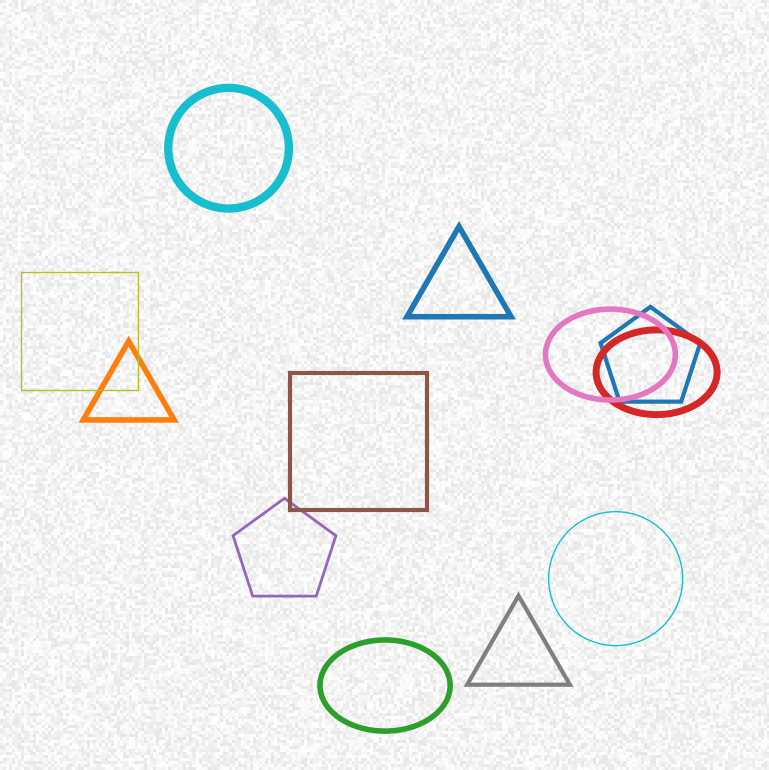[{"shape": "triangle", "thickness": 2, "radius": 0.39, "center": [0.596, 0.628]}, {"shape": "pentagon", "thickness": 1.5, "radius": 0.34, "center": [0.845, 0.533]}, {"shape": "triangle", "thickness": 2, "radius": 0.34, "center": [0.167, 0.489]}, {"shape": "oval", "thickness": 2, "radius": 0.42, "center": [0.5, 0.11]}, {"shape": "oval", "thickness": 2.5, "radius": 0.39, "center": [0.853, 0.517]}, {"shape": "pentagon", "thickness": 1, "radius": 0.35, "center": [0.369, 0.283]}, {"shape": "square", "thickness": 1.5, "radius": 0.44, "center": [0.465, 0.427]}, {"shape": "oval", "thickness": 2, "radius": 0.42, "center": [0.793, 0.54]}, {"shape": "triangle", "thickness": 1.5, "radius": 0.39, "center": [0.673, 0.149]}, {"shape": "square", "thickness": 0.5, "radius": 0.38, "center": [0.103, 0.57]}, {"shape": "circle", "thickness": 3, "radius": 0.39, "center": [0.297, 0.808]}, {"shape": "circle", "thickness": 0.5, "radius": 0.44, "center": [0.8, 0.249]}]